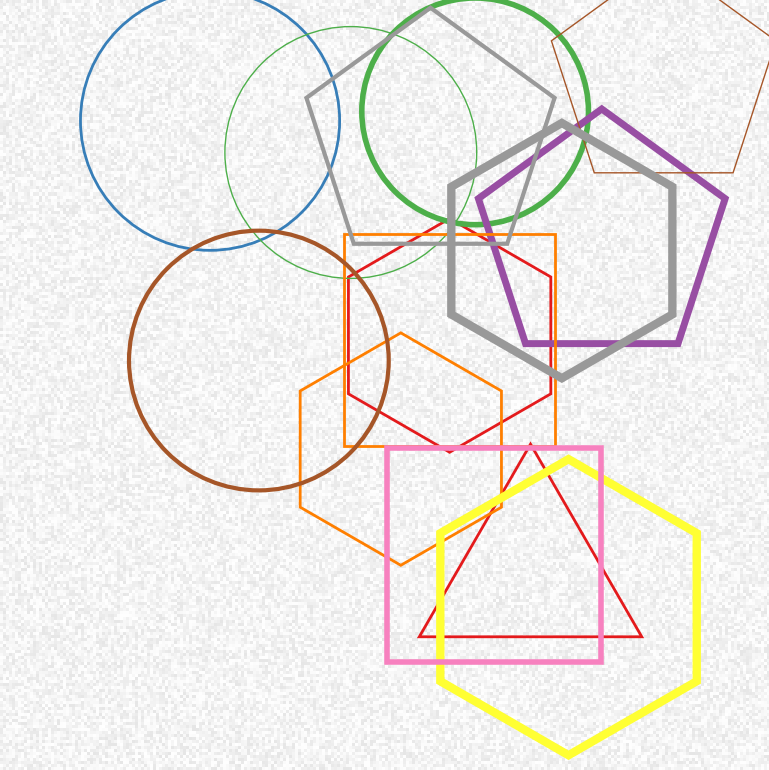[{"shape": "hexagon", "thickness": 1, "radius": 0.76, "center": [0.584, 0.564]}, {"shape": "triangle", "thickness": 1, "radius": 0.83, "center": [0.689, 0.256]}, {"shape": "circle", "thickness": 1, "radius": 0.84, "center": [0.273, 0.843]}, {"shape": "circle", "thickness": 2, "radius": 0.74, "center": [0.617, 0.855]}, {"shape": "circle", "thickness": 0.5, "radius": 0.82, "center": [0.456, 0.802]}, {"shape": "pentagon", "thickness": 2.5, "radius": 0.84, "center": [0.782, 0.69]}, {"shape": "square", "thickness": 1, "radius": 0.69, "center": [0.583, 0.558]}, {"shape": "hexagon", "thickness": 1, "radius": 0.75, "center": [0.521, 0.417]}, {"shape": "hexagon", "thickness": 3, "radius": 0.96, "center": [0.738, 0.211]}, {"shape": "circle", "thickness": 1.5, "radius": 0.84, "center": [0.336, 0.532]}, {"shape": "pentagon", "thickness": 0.5, "radius": 0.77, "center": [0.862, 0.9]}, {"shape": "square", "thickness": 2, "radius": 0.7, "center": [0.641, 0.28]}, {"shape": "hexagon", "thickness": 3, "radius": 0.83, "center": [0.73, 0.675]}, {"shape": "pentagon", "thickness": 1.5, "radius": 0.85, "center": [0.559, 0.82]}]